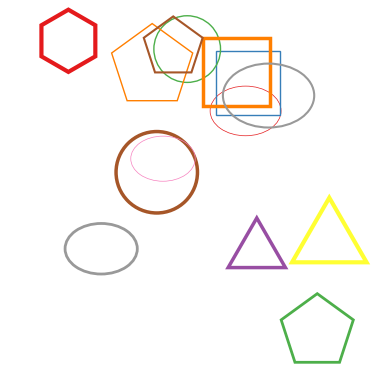[{"shape": "oval", "thickness": 0.5, "radius": 0.46, "center": [0.638, 0.712]}, {"shape": "hexagon", "thickness": 3, "radius": 0.4, "center": [0.178, 0.894]}, {"shape": "square", "thickness": 1, "radius": 0.41, "center": [0.645, 0.785]}, {"shape": "pentagon", "thickness": 2, "radius": 0.49, "center": [0.824, 0.139]}, {"shape": "circle", "thickness": 1, "radius": 0.43, "center": [0.486, 0.873]}, {"shape": "triangle", "thickness": 2.5, "radius": 0.43, "center": [0.667, 0.348]}, {"shape": "pentagon", "thickness": 1, "radius": 0.55, "center": [0.395, 0.828]}, {"shape": "square", "thickness": 2.5, "radius": 0.44, "center": [0.615, 0.813]}, {"shape": "triangle", "thickness": 3, "radius": 0.56, "center": [0.855, 0.375]}, {"shape": "pentagon", "thickness": 1.5, "radius": 0.4, "center": [0.45, 0.877]}, {"shape": "circle", "thickness": 2.5, "radius": 0.53, "center": [0.407, 0.553]}, {"shape": "oval", "thickness": 0.5, "radius": 0.42, "center": [0.423, 0.588]}, {"shape": "oval", "thickness": 2, "radius": 0.47, "center": [0.263, 0.354]}, {"shape": "oval", "thickness": 1.5, "radius": 0.59, "center": [0.698, 0.752]}]